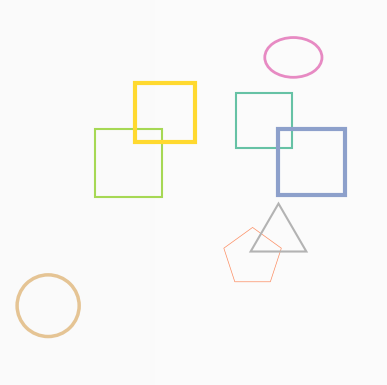[{"shape": "square", "thickness": 1.5, "radius": 0.36, "center": [0.681, 0.688]}, {"shape": "pentagon", "thickness": 0.5, "radius": 0.39, "center": [0.652, 0.331]}, {"shape": "square", "thickness": 3, "radius": 0.43, "center": [0.804, 0.579]}, {"shape": "oval", "thickness": 2, "radius": 0.37, "center": [0.757, 0.851]}, {"shape": "square", "thickness": 1.5, "radius": 0.44, "center": [0.331, 0.576]}, {"shape": "square", "thickness": 3, "radius": 0.38, "center": [0.426, 0.709]}, {"shape": "circle", "thickness": 2.5, "radius": 0.4, "center": [0.124, 0.206]}, {"shape": "triangle", "thickness": 1.5, "radius": 0.41, "center": [0.719, 0.388]}]